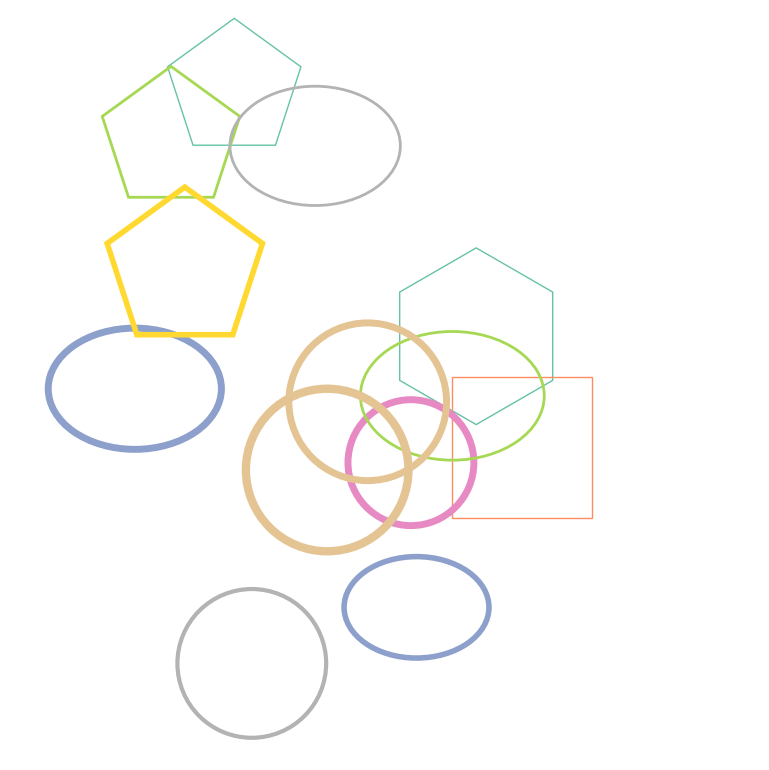[{"shape": "hexagon", "thickness": 0.5, "radius": 0.57, "center": [0.618, 0.563]}, {"shape": "pentagon", "thickness": 0.5, "radius": 0.46, "center": [0.304, 0.885]}, {"shape": "square", "thickness": 0.5, "radius": 0.46, "center": [0.678, 0.419]}, {"shape": "oval", "thickness": 2.5, "radius": 0.56, "center": [0.175, 0.495]}, {"shape": "oval", "thickness": 2, "radius": 0.47, "center": [0.541, 0.211]}, {"shape": "circle", "thickness": 2.5, "radius": 0.41, "center": [0.534, 0.399]}, {"shape": "pentagon", "thickness": 1, "radius": 0.47, "center": [0.222, 0.82]}, {"shape": "oval", "thickness": 1, "radius": 0.6, "center": [0.587, 0.486]}, {"shape": "pentagon", "thickness": 2, "radius": 0.53, "center": [0.24, 0.651]}, {"shape": "circle", "thickness": 2.5, "radius": 0.51, "center": [0.478, 0.478]}, {"shape": "circle", "thickness": 3, "radius": 0.53, "center": [0.425, 0.39]}, {"shape": "oval", "thickness": 1, "radius": 0.55, "center": [0.409, 0.811]}, {"shape": "circle", "thickness": 1.5, "radius": 0.48, "center": [0.327, 0.138]}]